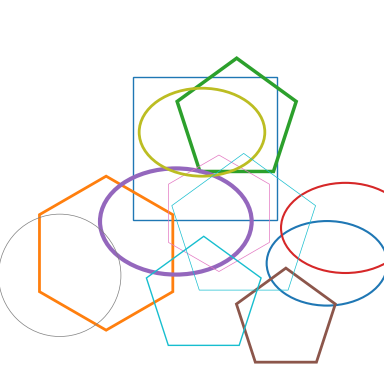[{"shape": "square", "thickness": 1, "radius": 0.93, "center": [0.532, 0.614]}, {"shape": "oval", "thickness": 1.5, "radius": 0.78, "center": [0.849, 0.316]}, {"shape": "hexagon", "thickness": 2, "radius": 1.0, "center": [0.276, 0.342]}, {"shape": "pentagon", "thickness": 2.5, "radius": 0.81, "center": [0.615, 0.686]}, {"shape": "oval", "thickness": 1.5, "radius": 0.84, "center": [0.897, 0.408]}, {"shape": "oval", "thickness": 3, "radius": 0.98, "center": [0.457, 0.425]}, {"shape": "pentagon", "thickness": 2, "radius": 0.68, "center": [0.743, 0.169]}, {"shape": "hexagon", "thickness": 0.5, "radius": 0.76, "center": [0.569, 0.446]}, {"shape": "circle", "thickness": 0.5, "radius": 0.79, "center": [0.155, 0.285]}, {"shape": "oval", "thickness": 2, "radius": 0.82, "center": [0.525, 0.657]}, {"shape": "pentagon", "thickness": 1, "radius": 0.78, "center": [0.529, 0.23]}, {"shape": "pentagon", "thickness": 0.5, "radius": 0.98, "center": [0.633, 0.405]}]